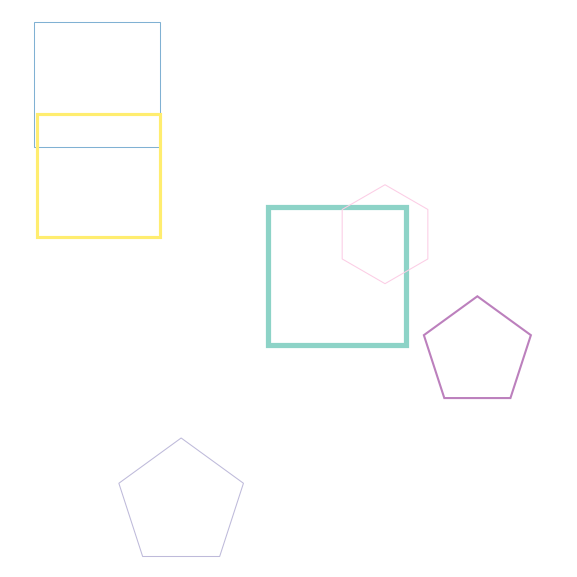[{"shape": "square", "thickness": 2.5, "radius": 0.6, "center": [0.583, 0.521]}, {"shape": "pentagon", "thickness": 0.5, "radius": 0.57, "center": [0.314, 0.127]}, {"shape": "square", "thickness": 0.5, "radius": 0.54, "center": [0.168, 0.853]}, {"shape": "hexagon", "thickness": 0.5, "radius": 0.43, "center": [0.667, 0.594]}, {"shape": "pentagon", "thickness": 1, "radius": 0.49, "center": [0.827, 0.389]}, {"shape": "square", "thickness": 1.5, "radius": 0.53, "center": [0.171, 0.695]}]